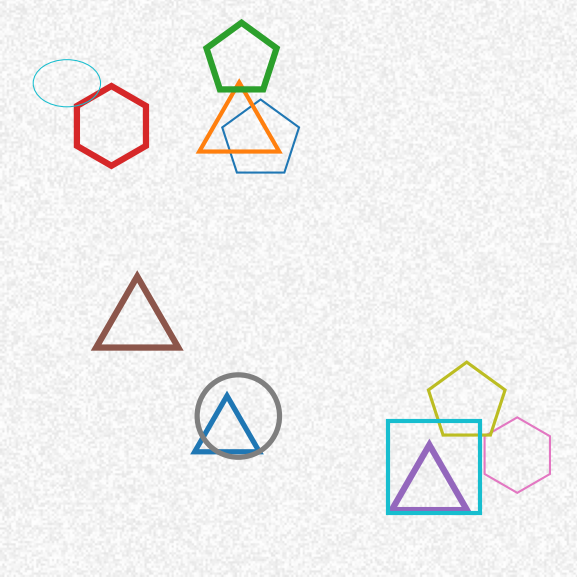[{"shape": "pentagon", "thickness": 1, "radius": 0.35, "center": [0.451, 0.757]}, {"shape": "triangle", "thickness": 2.5, "radius": 0.32, "center": [0.393, 0.249]}, {"shape": "triangle", "thickness": 2, "radius": 0.4, "center": [0.414, 0.777]}, {"shape": "pentagon", "thickness": 3, "radius": 0.32, "center": [0.418, 0.896]}, {"shape": "hexagon", "thickness": 3, "radius": 0.35, "center": [0.193, 0.781]}, {"shape": "triangle", "thickness": 3, "radius": 0.38, "center": [0.743, 0.154]}, {"shape": "triangle", "thickness": 3, "radius": 0.41, "center": [0.238, 0.438]}, {"shape": "hexagon", "thickness": 1, "radius": 0.33, "center": [0.896, 0.211]}, {"shape": "circle", "thickness": 2.5, "radius": 0.36, "center": [0.413, 0.279]}, {"shape": "pentagon", "thickness": 1.5, "radius": 0.35, "center": [0.808, 0.302]}, {"shape": "square", "thickness": 2, "radius": 0.4, "center": [0.752, 0.191]}, {"shape": "oval", "thickness": 0.5, "radius": 0.29, "center": [0.116, 0.855]}]